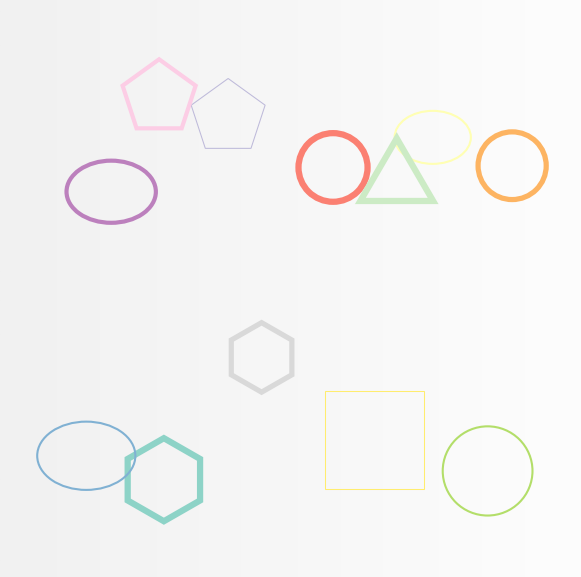[{"shape": "hexagon", "thickness": 3, "radius": 0.36, "center": [0.282, 0.168]}, {"shape": "oval", "thickness": 1, "radius": 0.33, "center": [0.745, 0.761]}, {"shape": "pentagon", "thickness": 0.5, "radius": 0.33, "center": [0.393, 0.796]}, {"shape": "circle", "thickness": 3, "radius": 0.3, "center": [0.573, 0.709]}, {"shape": "oval", "thickness": 1, "radius": 0.42, "center": [0.148, 0.21]}, {"shape": "circle", "thickness": 2.5, "radius": 0.29, "center": [0.881, 0.712]}, {"shape": "circle", "thickness": 1, "radius": 0.39, "center": [0.839, 0.184]}, {"shape": "pentagon", "thickness": 2, "radius": 0.33, "center": [0.274, 0.83]}, {"shape": "hexagon", "thickness": 2.5, "radius": 0.3, "center": [0.45, 0.38]}, {"shape": "oval", "thickness": 2, "radius": 0.38, "center": [0.191, 0.667]}, {"shape": "triangle", "thickness": 3, "radius": 0.36, "center": [0.683, 0.687]}, {"shape": "square", "thickness": 0.5, "radius": 0.42, "center": [0.644, 0.237]}]